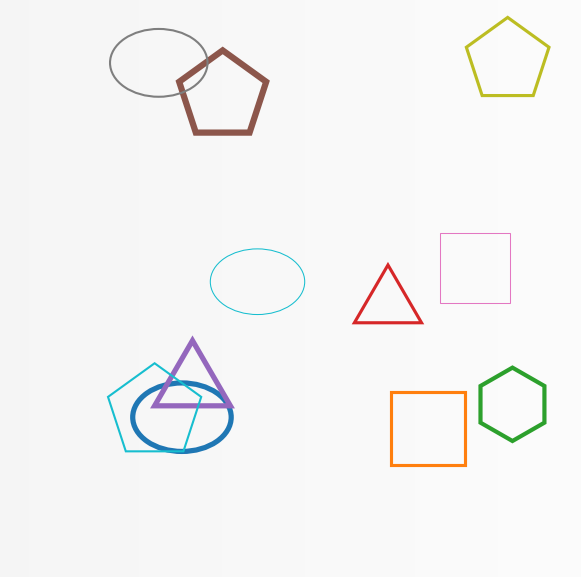[{"shape": "oval", "thickness": 2.5, "radius": 0.42, "center": [0.313, 0.277]}, {"shape": "square", "thickness": 1.5, "radius": 0.32, "center": [0.736, 0.258]}, {"shape": "hexagon", "thickness": 2, "radius": 0.32, "center": [0.882, 0.299]}, {"shape": "triangle", "thickness": 1.5, "radius": 0.33, "center": [0.667, 0.474]}, {"shape": "triangle", "thickness": 2.5, "radius": 0.38, "center": [0.331, 0.334]}, {"shape": "pentagon", "thickness": 3, "radius": 0.39, "center": [0.383, 0.833]}, {"shape": "square", "thickness": 0.5, "radius": 0.3, "center": [0.817, 0.535]}, {"shape": "oval", "thickness": 1, "radius": 0.42, "center": [0.273, 0.89]}, {"shape": "pentagon", "thickness": 1.5, "radius": 0.37, "center": [0.873, 0.894]}, {"shape": "pentagon", "thickness": 1, "radius": 0.42, "center": [0.266, 0.286]}, {"shape": "oval", "thickness": 0.5, "radius": 0.41, "center": [0.443, 0.511]}]